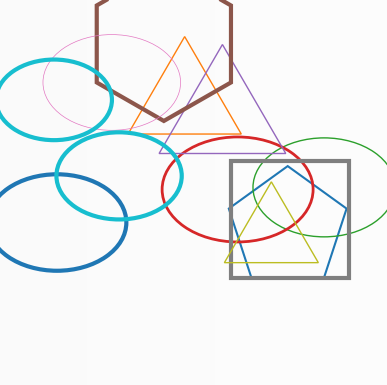[{"shape": "oval", "thickness": 3, "radius": 0.89, "center": [0.147, 0.422]}, {"shape": "pentagon", "thickness": 1.5, "radius": 0.8, "center": [0.742, 0.409]}, {"shape": "triangle", "thickness": 1, "radius": 0.84, "center": [0.477, 0.736]}, {"shape": "oval", "thickness": 1, "radius": 0.92, "center": [0.836, 0.513]}, {"shape": "oval", "thickness": 2, "radius": 0.97, "center": [0.613, 0.508]}, {"shape": "triangle", "thickness": 1, "radius": 0.94, "center": [0.574, 0.696]}, {"shape": "hexagon", "thickness": 3, "radius": 1.0, "center": [0.423, 0.886]}, {"shape": "oval", "thickness": 0.5, "radius": 0.89, "center": [0.288, 0.786]}, {"shape": "square", "thickness": 3, "radius": 0.76, "center": [0.749, 0.431]}, {"shape": "triangle", "thickness": 1, "radius": 0.7, "center": [0.7, 0.388]}, {"shape": "oval", "thickness": 3, "radius": 0.75, "center": [0.139, 0.741]}, {"shape": "oval", "thickness": 3, "radius": 0.81, "center": [0.307, 0.543]}]